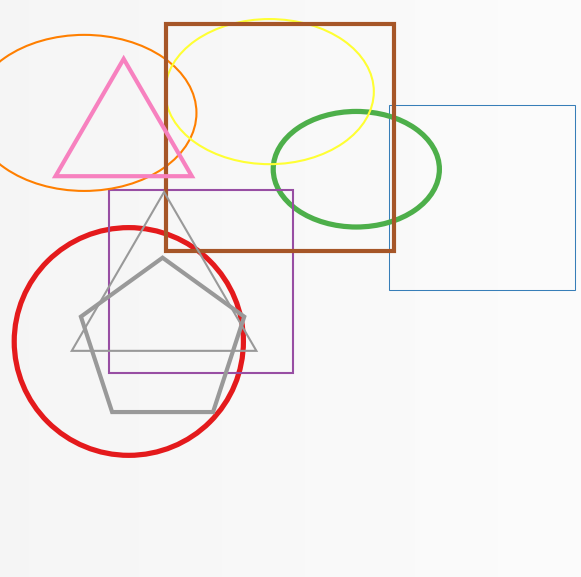[{"shape": "circle", "thickness": 2.5, "radius": 0.99, "center": [0.222, 0.408]}, {"shape": "square", "thickness": 0.5, "radius": 0.8, "center": [0.829, 0.657]}, {"shape": "oval", "thickness": 2.5, "radius": 0.71, "center": [0.613, 0.706]}, {"shape": "square", "thickness": 1, "radius": 0.79, "center": [0.345, 0.512]}, {"shape": "oval", "thickness": 1, "radius": 0.97, "center": [0.145, 0.804]}, {"shape": "oval", "thickness": 1, "radius": 0.9, "center": [0.464, 0.84]}, {"shape": "square", "thickness": 2, "radius": 0.98, "center": [0.482, 0.761]}, {"shape": "triangle", "thickness": 2, "radius": 0.68, "center": [0.213, 0.762]}, {"shape": "pentagon", "thickness": 2, "radius": 0.74, "center": [0.28, 0.405]}, {"shape": "triangle", "thickness": 1, "radius": 0.92, "center": [0.282, 0.483]}]